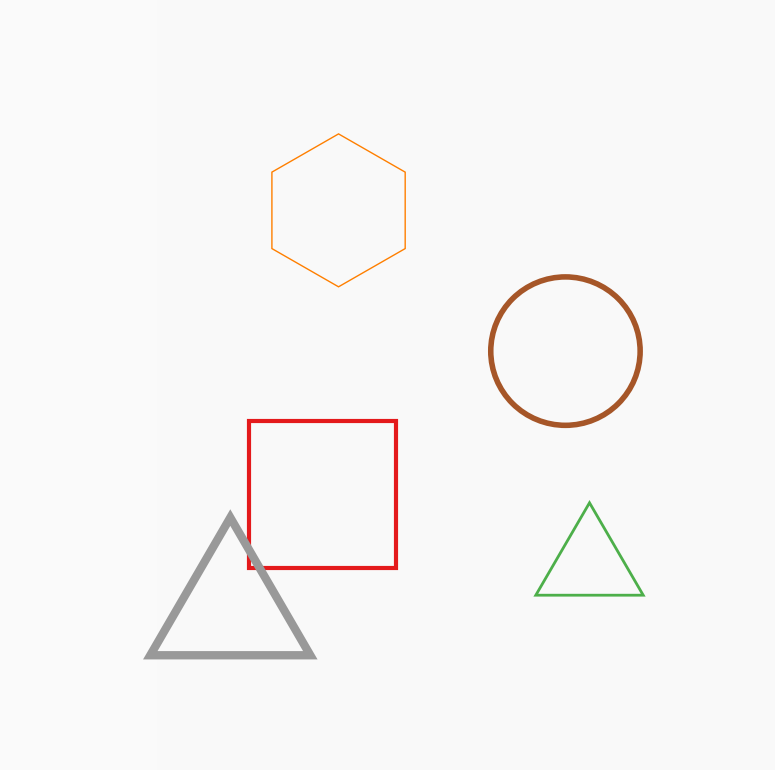[{"shape": "square", "thickness": 1.5, "radius": 0.47, "center": [0.417, 0.358]}, {"shape": "triangle", "thickness": 1, "radius": 0.4, "center": [0.761, 0.267]}, {"shape": "hexagon", "thickness": 0.5, "radius": 0.5, "center": [0.437, 0.727]}, {"shape": "circle", "thickness": 2, "radius": 0.48, "center": [0.73, 0.544]}, {"shape": "triangle", "thickness": 3, "radius": 0.6, "center": [0.297, 0.209]}]